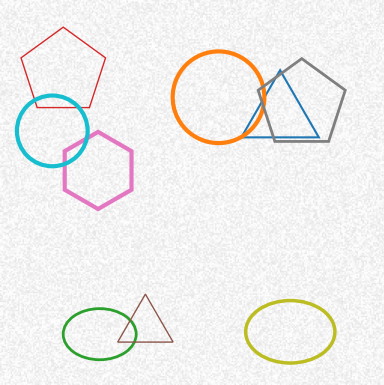[{"shape": "triangle", "thickness": 1.5, "radius": 0.58, "center": [0.728, 0.701]}, {"shape": "circle", "thickness": 3, "radius": 0.6, "center": [0.568, 0.747]}, {"shape": "oval", "thickness": 2, "radius": 0.47, "center": [0.259, 0.132]}, {"shape": "pentagon", "thickness": 1, "radius": 0.58, "center": [0.164, 0.814]}, {"shape": "triangle", "thickness": 1, "radius": 0.42, "center": [0.378, 0.153]}, {"shape": "hexagon", "thickness": 3, "radius": 0.5, "center": [0.255, 0.557]}, {"shape": "pentagon", "thickness": 2, "radius": 0.59, "center": [0.784, 0.729]}, {"shape": "oval", "thickness": 2.5, "radius": 0.58, "center": [0.754, 0.138]}, {"shape": "circle", "thickness": 3, "radius": 0.46, "center": [0.136, 0.66]}]